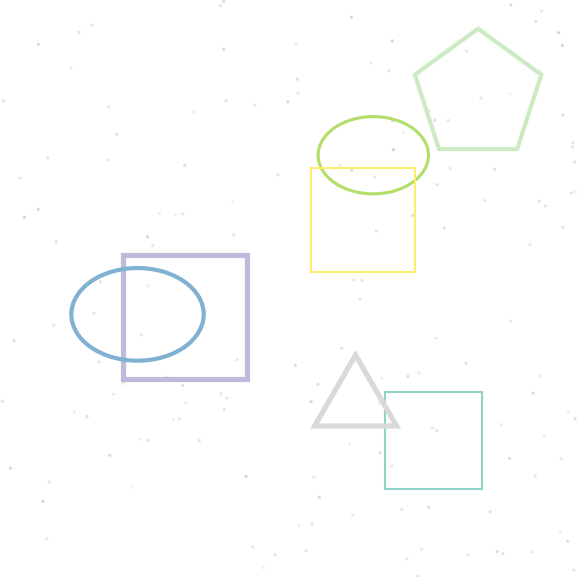[{"shape": "square", "thickness": 1, "radius": 0.42, "center": [0.75, 0.237]}, {"shape": "square", "thickness": 2.5, "radius": 0.54, "center": [0.32, 0.45]}, {"shape": "oval", "thickness": 2, "radius": 0.57, "center": [0.238, 0.455]}, {"shape": "oval", "thickness": 1.5, "radius": 0.48, "center": [0.646, 0.73]}, {"shape": "triangle", "thickness": 2.5, "radius": 0.41, "center": [0.616, 0.302]}, {"shape": "pentagon", "thickness": 2, "radius": 0.58, "center": [0.828, 0.834]}, {"shape": "square", "thickness": 1, "radius": 0.45, "center": [0.628, 0.618]}]